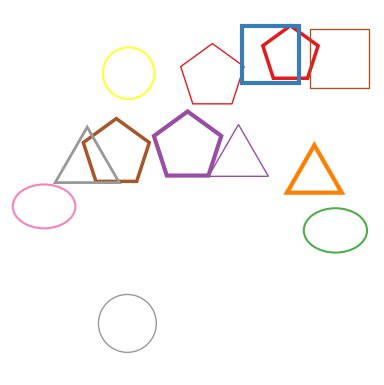[{"shape": "pentagon", "thickness": 1, "radius": 0.43, "center": [0.552, 0.8]}, {"shape": "pentagon", "thickness": 2.5, "radius": 0.38, "center": [0.754, 0.858]}, {"shape": "square", "thickness": 3, "radius": 0.37, "center": [0.702, 0.858]}, {"shape": "oval", "thickness": 1.5, "radius": 0.41, "center": [0.871, 0.402]}, {"shape": "pentagon", "thickness": 3, "radius": 0.46, "center": [0.487, 0.618]}, {"shape": "triangle", "thickness": 1, "radius": 0.45, "center": [0.619, 0.587]}, {"shape": "triangle", "thickness": 3, "radius": 0.41, "center": [0.817, 0.541]}, {"shape": "circle", "thickness": 1.5, "radius": 0.34, "center": [0.334, 0.81]}, {"shape": "pentagon", "thickness": 2.5, "radius": 0.45, "center": [0.302, 0.602]}, {"shape": "square", "thickness": 1, "radius": 0.38, "center": [0.881, 0.848]}, {"shape": "oval", "thickness": 1.5, "radius": 0.41, "center": [0.115, 0.464]}, {"shape": "circle", "thickness": 1, "radius": 0.38, "center": [0.331, 0.16]}, {"shape": "triangle", "thickness": 2, "radius": 0.48, "center": [0.227, 0.574]}]